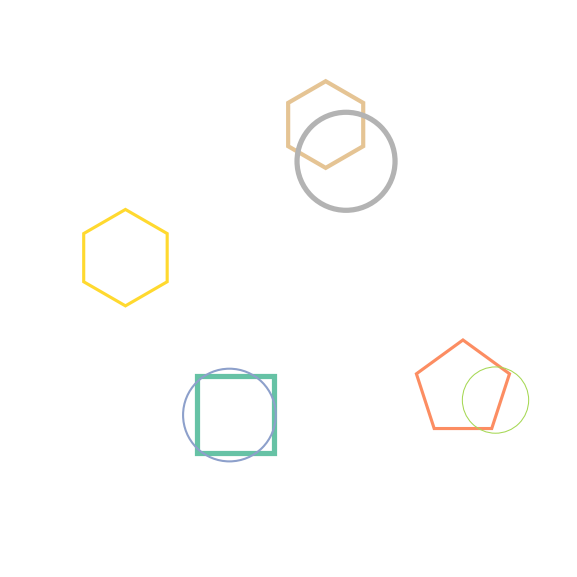[{"shape": "square", "thickness": 2.5, "radius": 0.33, "center": [0.407, 0.282]}, {"shape": "pentagon", "thickness": 1.5, "radius": 0.42, "center": [0.802, 0.326]}, {"shape": "circle", "thickness": 1, "radius": 0.4, "center": [0.397, 0.28]}, {"shape": "circle", "thickness": 0.5, "radius": 0.29, "center": [0.858, 0.306]}, {"shape": "hexagon", "thickness": 1.5, "radius": 0.42, "center": [0.217, 0.553]}, {"shape": "hexagon", "thickness": 2, "radius": 0.38, "center": [0.564, 0.783]}, {"shape": "circle", "thickness": 2.5, "radius": 0.42, "center": [0.599, 0.72]}]